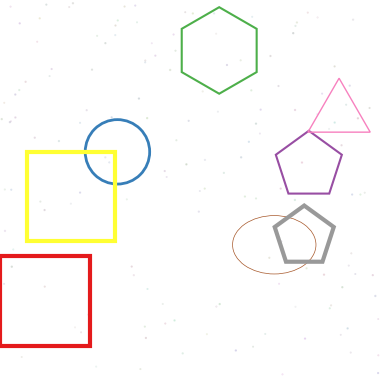[{"shape": "square", "thickness": 3, "radius": 0.58, "center": [0.117, 0.218]}, {"shape": "circle", "thickness": 2, "radius": 0.42, "center": [0.305, 0.606]}, {"shape": "hexagon", "thickness": 1.5, "radius": 0.56, "center": [0.569, 0.869]}, {"shape": "pentagon", "thickness": 1.5, "radius": 0.45, "center": [0.802, 0.57]}, {"shape": "square", "thickness": 3, "radius": 0.58, "center": [0.184, 0.49]}, {"shape": "oval", "thickness": 0.5, "radius": 0.54, "center": [0.712, 0.364]}, {"shape": "triangle", "thickness": 1, "radius": 0.47, "center": [0.881, 0.703]}, {"shape": "pentagon", "thickness": 3, "radius": 0.4, "center": [0.79, 0.385]}]